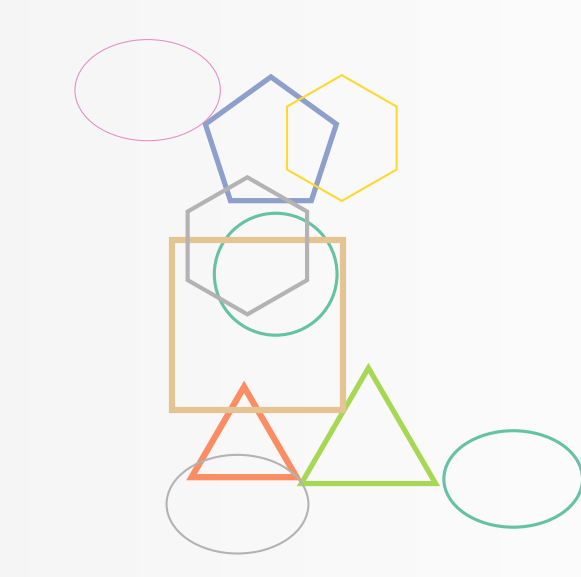[{"shape": "circle", "thickness": 1.5, "radius": 0.53, "center": [0.474, 0.524]}, {"shape": "oval", "thickness": 1.5, "radius": 0.6, "center": [0.883, 0.17]}, {"shape": "triangle", "thickness": 3, "radius": 0.52, "center": [0.42, 0.225]}, {"shape": "pentagon", "thickness": 2.5, "radius": 0.59, "center": [0.466, 0.748]}, {"shape": "oval", "thickness": 0.5, "radius": 0.63, "center": [0.254, 0.843]}, {"shape": "triangle", "thickness": 2.5, "radius": 0.67, "center": [0.634, 0.229]}, {"shape": "hexagon", "thickness": 1, "radius": 0.54, "center": [0.588, 0.76]}, {"shape": "square", "thickness": 3, "radius": 0.74, "center": [0.443, 0.437]}, {"shape": "hexagon", "thickness": 2, "radius": 0.59, "center": [0.426, 0.573]}, {"shape": "oval", "thickness": 1, "radius": 0.61, "center": [0.409, 0.126]}]